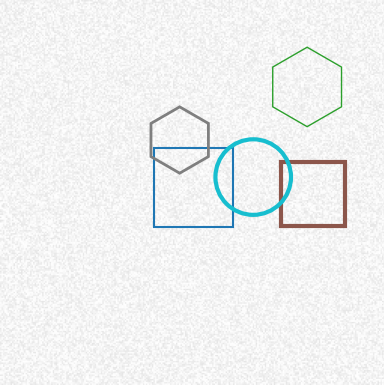[{"shape": "square", "thickness": 1.5, "radius": 0.51, "center": [0.501, 0.513]}, {"shape": "hexagon", "thickness": 1, "radius": 0.52, "center": [0.798, 0.774]}, {"shape": "square", "thickness": 3, "radius": 0.41, "center": [0.813, 0.496]}, {"shape": "hexagon", "thickness": 2, "radius": 0.43, "center": [0.467, 0.636]}, {"shape": "circle", "thickness": 3, "radius": 0.49, "center": [0.658, 0.54]}]